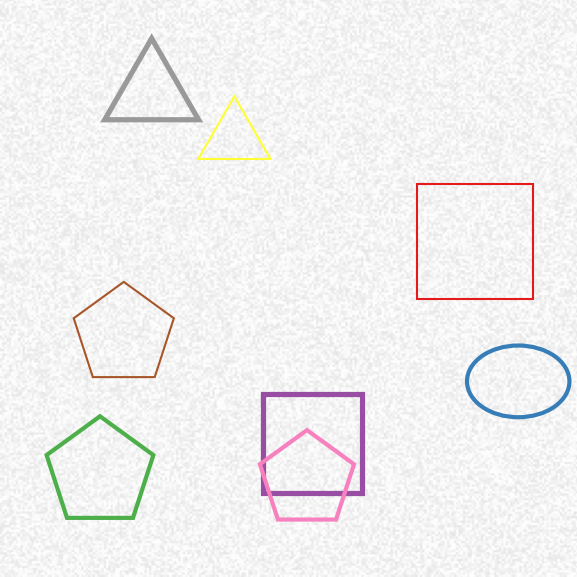[{"shape": "square", "thickness": 1, "radius": 0.5, "center": [0.823, 0.581]}, {"shape": "oval", "thickness": 2, "radius": 0.44, "center": [0.897, 0.339]}, {"shape": "pentagon", "thickness": 2, "radius": 0.49, "center": [0.173, 0.181]}, {"shape": "square", "thickness": 2.5, "radius": 0.43, "center": [0.541, 0.232]}, {"shape": "triangle", "thickness": 1, "radius": 0.36, "center": [0.406, 0.76]}, {"shape": "pentagon", "thickness": 1, "radius": 0.46, "center": [0.214, 0.42]}, {"shape": "pentagon", "thickness": 2, "radius": 0.43, "center": [0.532, 0.169]}, {"shape": "triangle", "thickness": 2.5, "radius": 0.47, "center": [0.263, 0.839]}]